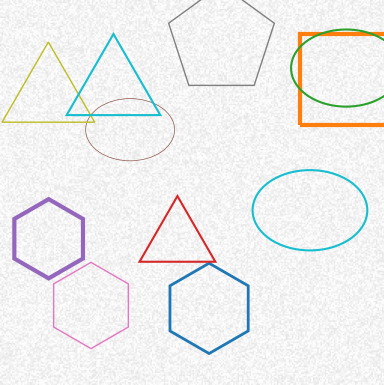[{"shape": "hexagon", "thickness": 2, "radius": 0.59, "center": [0.543, 0.199]}, {"shape": "square", "thickness": 3, "radius": 0.59, "center": [0.897, 0.794]}, {"shape": "oval", "thickness": 1.5, "radius": 0.72, "center": [0.899, 0.823]}, {"shape": "triangle", "thickness": 1.5, "radius": 0.57, "center": [0.461, 0.377]}, {"shape": "hexagon", "thickness": 3, "radius": 0.51, "center": [0.126, 0.38]}, {"shape": "oval", "thickness": 0.5, "radius": 0.58, "center": [0.338, 0.663]}, {"shape": "hexagon", "thickness": 1, "radius": 0.56, "center": [0.236, 0.207]}, {"shape": "pentagon", "thickness": 1, "radius": 0.72, "center": [0.575, 0.895]}, {"shape": "triangle", "thickness": 1, "radius": 0.69, "center": [0.126, 0.752]}, {"shape": "triangle", "thickness": 1.5, "radius": 0.7, "center": [0.295, 0.771]}, {"shape": "oval", "thickness": 1.5, "radius": 0.74, "center": [0.805, 0.454]}]